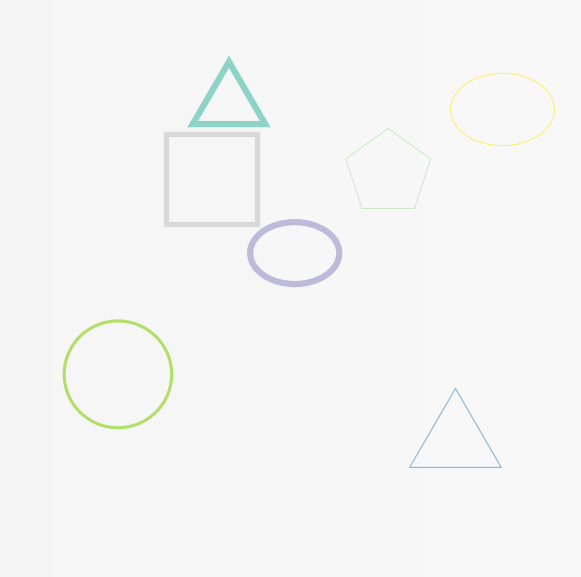[{"shape": "triangle", "thickness": 3, "radius": 0.36, "center": [0.394, 0.82]}, {"shape": "oval", "thickness": 3, "radius": 0.38, "center": [0.507, 0.561]}, {"shape": "triangle", "thickness": 0.5, "radius": 0.46, "center": [0.784, 0.235]}, {"shape": "circle", "thickness": 1.5, "radius": 0.46, "center": [0.203, 0.351]}, {"shape": "square", "thickness": 2.5, "radius": 0.39, "center": [0.364, 0.689]}, {"shape": "pentagon", "thickness": 0.5, "radius": 0.38, "center": [0.668, 0.7]}, {"shape": "oval", "thickness": 0.5, "radius": 0.45, "center": [0.865, 0.809]}]